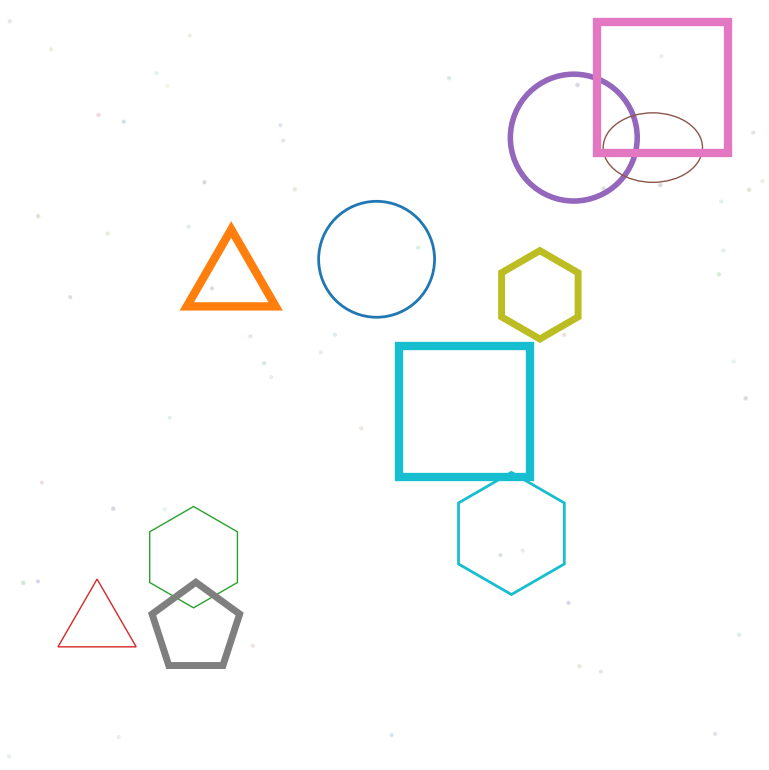[{"shape": "circle", "thickness": 1, "radius": 0.38, "center": [0.489, 0.663]}, {"shape": "triangle", "thickness": 3, "radius": 0.33, "center": [0.3, 0.635]}, {"shape": "hexagon", "thickness": 0.5, "radius": 0.33, "center": [0.251, 0.276]}, {"shape": "triangle", "thickness": 0.5, "radius": 0.29, "center": [0.126, 0.189]}, {"shape": "circle", "thickness": 2, "radius": 0.41, "center": [0.745, 0.821]}, {"shape": "oval", "thickness": 0.5, "radius": 0.32, "center": [0.848, 0.808]}, {"shape": "square", "thickness": 3, "radius": 0.43, "center": [0.86, 0.886]}, {"shape": "pentagon", "thickness": 2.5, "radius": 0.3, "center": [0.254, 0.184]}, {"shape": "hexagon", "thickness": 2.5, "radius": 0.29, "center": [0.701, 0.617]}, {"shape": "hexagon", "thickness": 1, "radius": 0.4, "center": [0.664, 0.307]}, {"shape": "square", "thickness": 3, "radius": 0.42, "center": [0.603, 0.465]}]